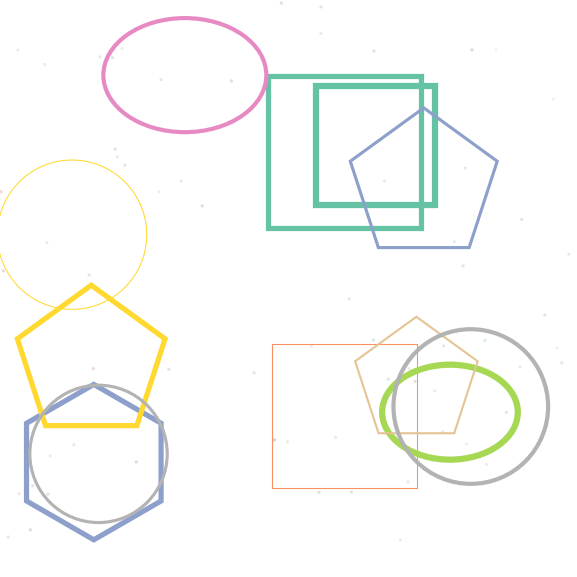[{"shape": "square", "thickness": 2.5, "radius": 0.66, "center": [0.596, 0.736]}, {"shape": "square", "thickness": 3, "radius": 0.52, "center": [0.651, 0.748]}, {"shape": "square", "thickness": 0.5, "radius": 0.62, "center": [0.597, 0.279]}, {"shape": "pentagon", "thickness": 1.5, "radius": 0.67, "center": [0.734, 0.679]}, {"shape": "hexagon", "thickness": 2.5, "radius": 0.67, "center": [0.162, 0.199]}, {"shape": "oval", "thickness": 2, "radius": 0.71, "center": [0.32, 0.869]}, {"shape": "oval", "thickness": 3, "radius": 0.59, "center": [0.779, 0.285]}, {"shape": "circle", "thickness": 0.5, "radius": 0.65, "center": [0.125, 0.593]}, {"shape": "pentagon", "thickness": 2.5, "radius": 0.67, "center": [0.158, 0.371]}, {"shape": "pentagon", "thickness": 1, "radius": 0.56, "center": [0.721, 0.339]}, {"shape": "circle", "thickness": 1.5, "radius": 0.59, "center": [0.171, 0.213]}, {"shape": "circle", "thickness": 2, "radius": 0.67, "center": [0.815, 0.295]}]